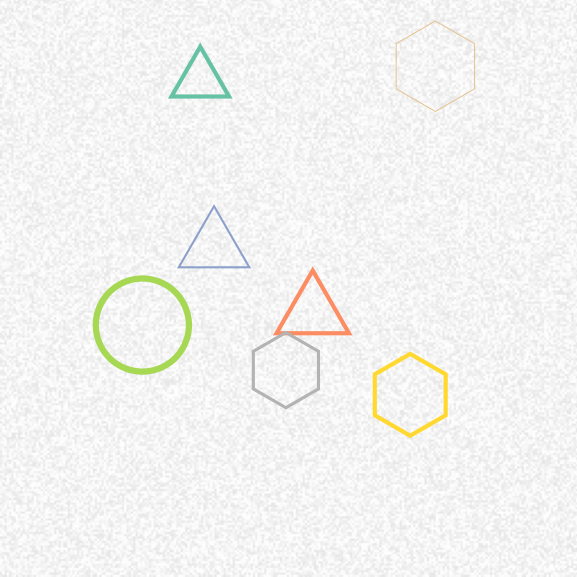[{"shape": "triangle", "thickness": 2, "radius": 0.29, "center": [0.347, 0.861]}, {"shape": "triangle", "thickness": 2, "radius": 0.36, "center": [0.542, 0.458]}, {"shape": "triangle", "thickness": 1, "radius": 0.35, "center": [0.371, 0.572]}, {"shape": "circle", "thickness": 3, "radius": 0.4, "center": [0.247, 0.436]}, {"shape": "hexagon", "thickness": 2, "radius": 0.35, "center": [0.71, 0.316]}, {"shape": "hexagon", "thickness": 0.5, "radius": 0.39, "center": [0.754, 0.884]}, {"shape": "hexagon", "thickness": 1.5, "radius": 0.33, "center": [0.495, 0.358]}]